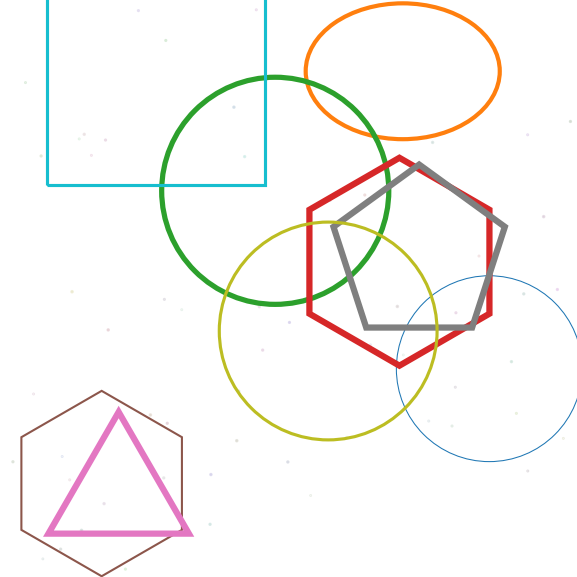[{"shape": "circle", "thickness": 0.5, "radius": 0.8, "center": [0.847, 0.361]}, {"shape": "oval", "thickness": 2, "radius": 0.84, "center": [0.697, 0.876]}, {"shape": "circle", "thickness": 2.5, "radius": 0.98, "center": [0.477, 0.669]}, {"shape": "hexagon", "thickness": 3, "radius": 0.9, "center": [0.692, 0.546]}, {"shape": "hexagon", "thickness": 1, "radius": 0.8, "center": [0.176, 0.162]}, {"shape": "triangle", "thickness": 3, "radius": 0.7, "center": [0.205, 0.145]}, {"shape": "pentagon", "thickness": 3, "radius": 0.78, "center": [0.726, 0.558]}, {"shape": "circle", "thickness": 1.5, "radius": 0.94, "center": [0.568, 0.426]}, {"shape": "square", "thickness": 1.5, "radius": 0.94, "center": [0.27, 0.866]}]